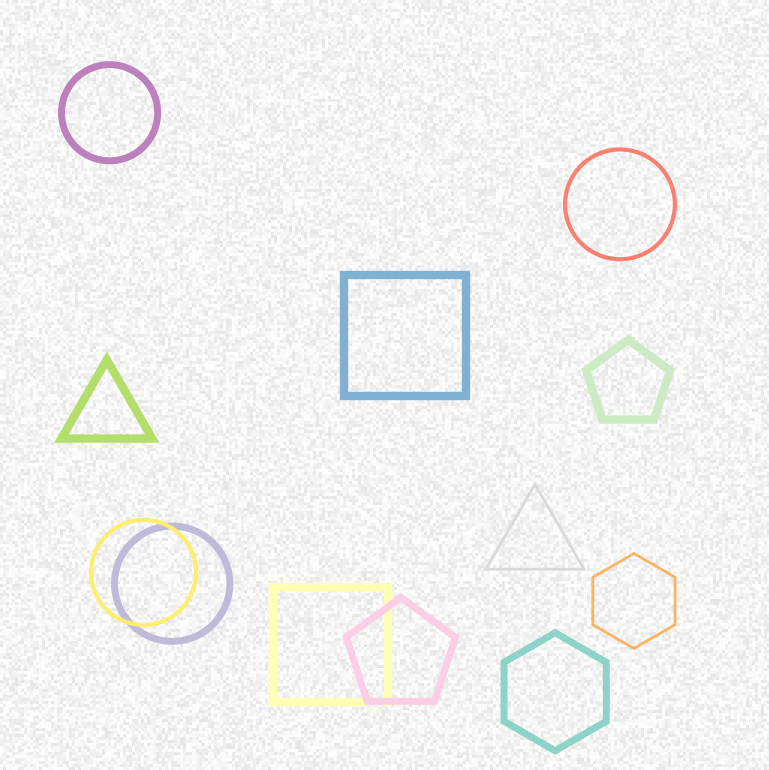[{"shape": "hexagon", "thickness": 2.5, "radius": 0.38, "center": [0.721, 0.102]}, {"shape": "square", "thickness": 3, "radius": 0.37, "center": [0.429, 0.163]}, {"shape": "circle", "thickness": 2.5, "radius": 0.37, "center": [0.224, 0.242]}, {"shape": "circle", "thickness": 1.5, "radius": 0.36, "center": [0.805, 0.735]}, {"shape": "square", "thickness": 3, "radius": 0.4, "center": [0.526, 0.564]}, {"shape": "hexagon", "thickness": 1, "radius": 0.31, "center": [0.823, 0.22]}, {"shape": "triangle", "thickness": 3, "radius": 0.34, "center": [0.139, 0.465]}, {"shape": "pentagon", "thickness": 2.5, "radius": 0.37, "center": [0.521, 0.15]}, {"shape": "triangle", "thickness": 1, "radius": 0.37, "center": [0.695, 0.298]}, {"shape": "circle", "thickness": 2.5, "radius": 0.31, "center": [0.142, 0.854]}, {"shape": "pentagon", "thickness": 3, "radius": 0.29, "center": [0.816, 0.501]}, {"shape": "circle", "thickness": 1.5, "radius": 0.34, "center": [0.186, 0.257]}]